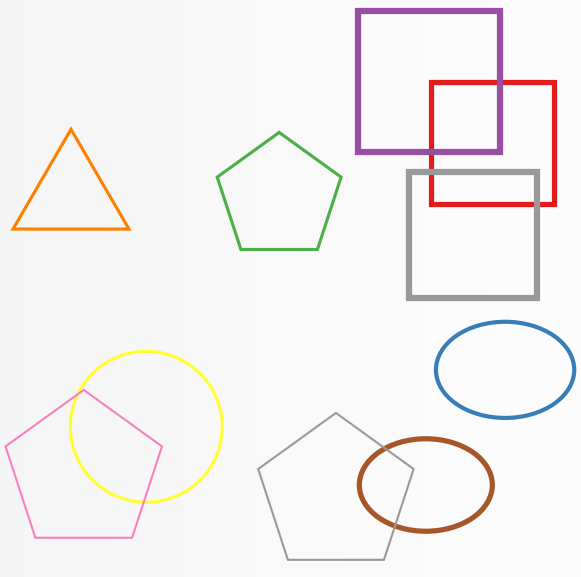[{"shape": "square", "thickness": 2.5, "radius": 0.53, "center": [0.847, 0.751]}, {"shape": "oval", "thickness": 2, "radius": 0.59, "center": [0.869, 0.359]}, {"shape": "pentagon", "thickness": 1.5, "radius": 0.56, "center": [0.48, 0.658]}, {"shape": "square", "thickness": 3, "radius": 0.61, "center": [0.738, 0.857]}, {"shape": "triangle", "thickness": 1.5, "radius": 0.58, "center": [0.122, 0.66]}, {"shape": "circle", "thickness": 1.5, "radius": 0.65, "center": [0.252, 0.26]}, {"shape": "oval", "thickness": 2.5, "radius": 0.57, "center": [0.733, 0.159]}, {"shape": "pentagon", "thickness": 1, "radius": 0.71, "center": [0.144, 0.182]}, {"shape": "pentagon", "thickness": 1, "radius": 0.7, "center": [0.578, 0.143]}, {"shape": "square", "thickness": 3, "radius": 0.55, "center": [0.814, 0.592]}]